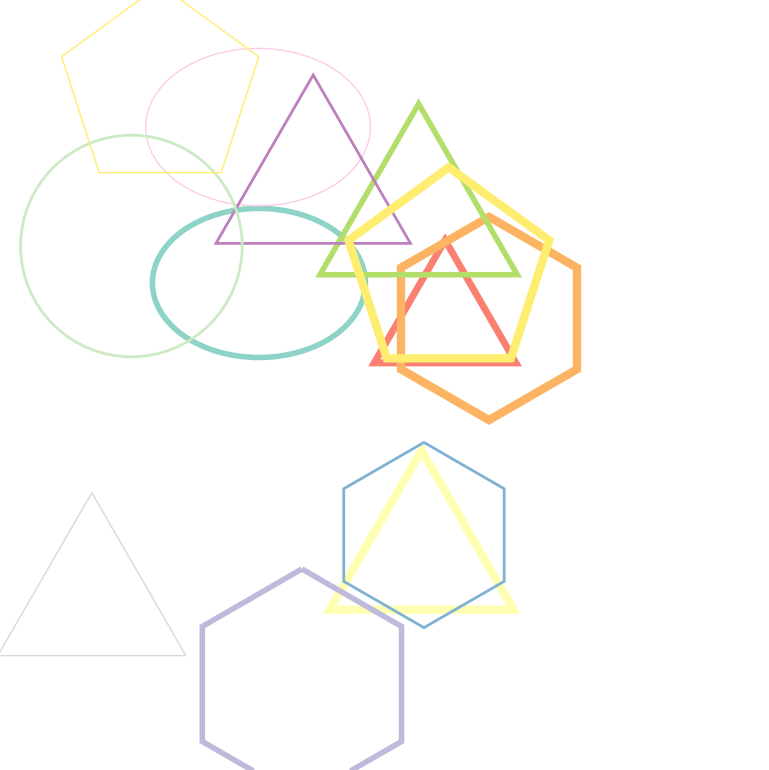[{"shape": "oval", "thickness": 2, "radius": 0.69, "center": [0.336, 0.633]}, {"shape": "triangle", "thickness": 3, "radius": 0.69, "center": [0.548, 0.277]}, {"shape": "hexagon", "thickness": 2, "radius": 0.75, "center": [0.392, 0.112]}, {"shape": "triangle", "thickness": 2.5, "radius": 0.53, "center": [0.578, 0.582]}, {"shape": "hexagon", "thickness": 1, "radius": 0.6, "center": [0.551, 0.305]}, {"shape": "hexagon", "thickness": 3, "radius": 0.66, "center": [0.635, 0.586]}, {"shape": "triangle", "thickness": 2, "radius": 0.74, "center": [0.544, 0.717]}, {"shape": "oval", "thickness": 0.5, "radius": 0.73, "center": [0.335, 0.835]}, {"shape": "triangle", "thickness": 0.5, "radius": 0.71, "center": [0.119, 0.219]}, {"shape": "triangle", "thickness": 1, "radius": 0.73, "center": [0.407, 0.757]}, {"shape": "circle", "thickness": 1, "radius": 0.72, "center": [0.171, 0.68]}, {"shape": "pentagon", "thickness": 0.5, "radius": 0.67, "center": [0.208, 0.885]}, {"shape": "pentagon", "thickness": 3, "radius": 0.69, "center": [0.583, 0.646]}]